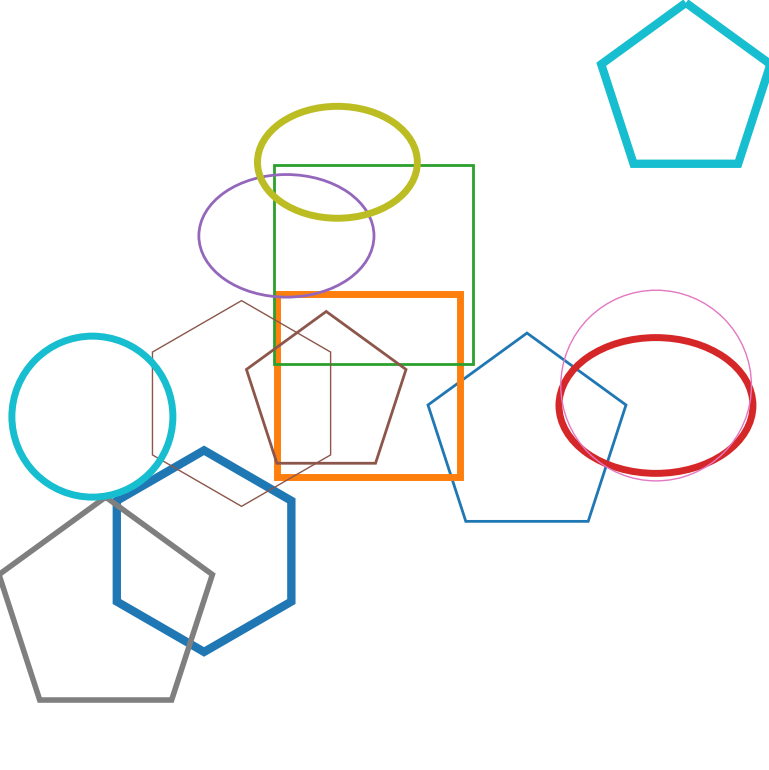[{"shape": "hexagon", "thickness": 3, "radius": 0.65, "center": [0.265, 0.284]}, {"shape": "pentagon", "thickness": 1, "radius": 0.68, "center": [0.684, 0.432]}, {"shape": "square", "thickness": 2.5, "radius": 0.59, "center": [0.479, 0.499]}, {"shape": "square", "thickness": 1, "radius": 0.65, "center": [0.485, 0.656]}, {"shape": "oval", "thickness": 2.5, "radius": 0.63, "center": [0.852, 0.473]}, {"shape": "oval", "thickness": 1, "radius": 0.57, "center": [0.372, 0.694]}, {"shape": "pentagon", "thickness": 1, "radius": 0.54, "center": [0.424, 0.487]}, {"shape": "hexagon", "thickness": 0.5, "radius": 0.67, "center": [0.314, 0.476]}, {"shape": "circle", "thickness": 0.5, "radius": 0.62, "center": [0.852, 0.499]}, {"shape": "pentagon", "thickness": 2, "radius": 0.73, "center": [0.137, 0.209]}, {"shape": "oval", "thickness": 2.5, "radius": 0.52, "center": [0.438, 0.789]}, {"shape": "circle", "thickness": 2.5, "radius": 0.52, "center": [0.12, 0.459]}, {"shape": "pentagon", "thickness": 3, "radius": 0.58, "center": [0.891, 0.881]}]